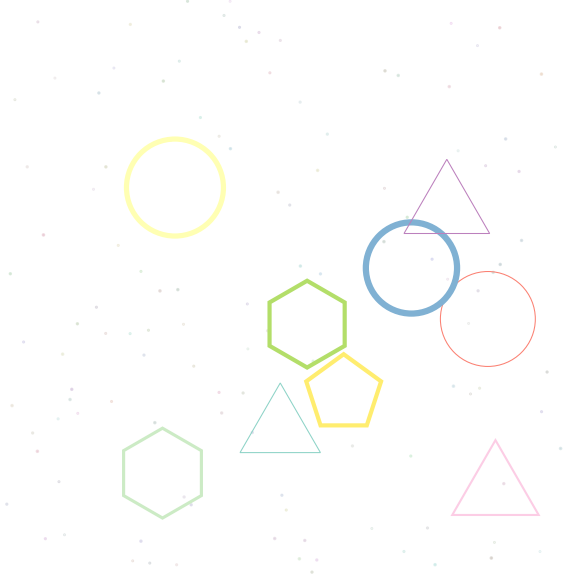[{"shape": "triangle", "thickness": 0.5, "radius": 0.4, "center": [0.485, 0.256]}, {"shape": "circle", "thickness": 2.5, "radius": 0.42, "center": [0.303, 0.674]}, {"shape": "circle", "thickness": 0.5, "radius": 0.41, "center": [0.845, 0.447]}, {"shape": "circle", "thickness": 3, "radius": 0.39, "center": [0.712, 0.535]}, {"shape": "hexagon", "thickness": 2, "radius": 0.38, "center": [0.532, 0.438]}, {"shape": "triangle", "thickness": 1, "radius": 0.43, "center": [0.858, 0.151]}, {"shape": "triangle", "thickness": 0.5, "radius": 0.43, "center": [0.774, 0.638]}, {"shape": "hexagon", "thickness": 1.5, "radius": 0.39, "center": [0.281, 0.18]}, {"shape": "pentagon", "thickness": 2, "radius": 0.34, "center": [0.595, 0.318]}]